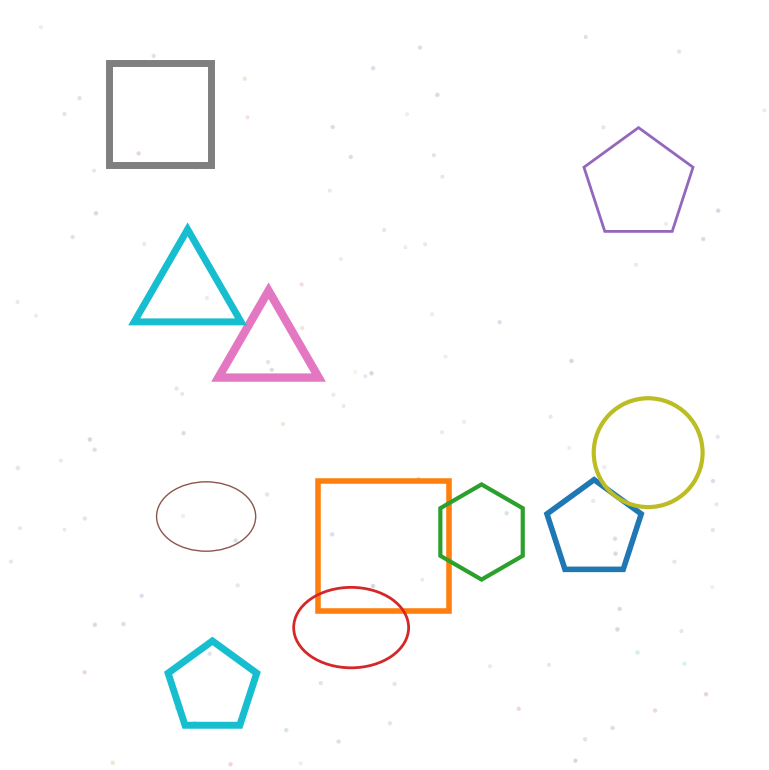[{"shape": "pentagon", "thickness": 2, "radius": 0.32, "center": [0.772, 0.313]}, {"shape": "square", "thickness": 2, "radius": 0.42, "center": [0.498, 0.291]}, {"shape": "hexagon", "thickness": 1.5, "radius": 0.31, "center": [0.625, 0.309]}, {"shape": "oval", "thickness": 1, "radius": 0.37, "center": [0.456, 0.185]}, {"shape": "pentagon", "thickness": 1, "radius": 0.37, "center": [0.829, 0.76]}, {"shape": "oval", "thickness": 0.5, "radius": 0.32, "center": [0.268, 0.329]}, {"shape": "triangle", "thickness": 3, "radius": 0.38, "center": [0.349, 0.547]}, {"shape": "square", "thickness": 2.5, "radius": 0.33, "center": [0.208, 0.852]}, {"shape": "circle", "thickness": 1.5, "radius": 0.35, "center": [0.842, 0.412]}, {"shape": "pentagon", "thickness": 2.5, "radius": 0.3, "center": [0.276, 0.107]}, {"shape": "triangle", "thickness": 2.5, "radius": 0.4, "center": [0.244, 0.622]}]